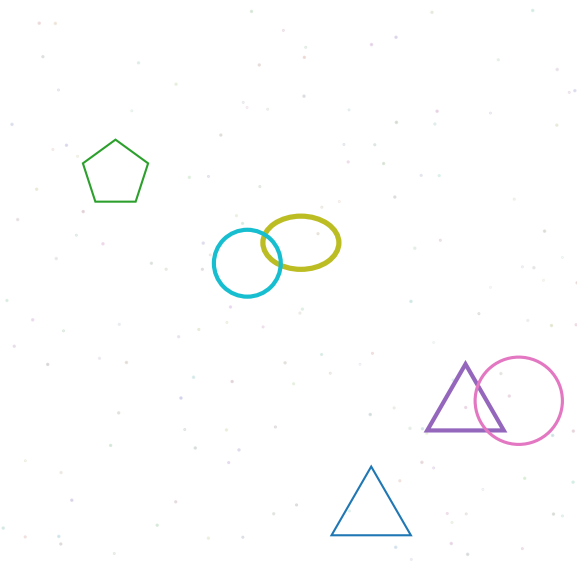[{"shape": "triangle", "thickness": 1, "radius": 0.4, "center": [0.643, 0.112]}, {"shape": "pentagon", "thickness": 1, "radius": 0.3, "center": [0.2, 0.698]}, {"shape": "triangle", "thickness": 2, "radius": 0.38, "center": [0.806, 0.292]}, {"shape": "circle", "thickness": 1.5, "radius": 0.38, "center": [0.898, 0.305]}, {"shape": "oval", "thickness": 2.5, "radius": 0.33, "center": [0.521, 0.579]}, {"shape": "circle", "thickness": 2, "radius": 0.29, "center": [0.428, 0.543]}]